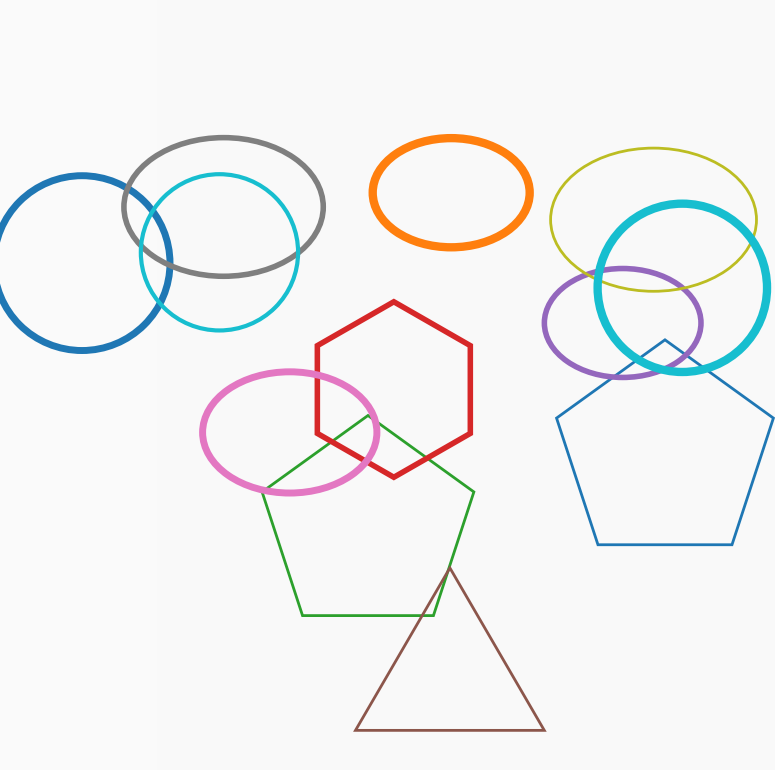[{"shape": "circle", "thickness": 2.5, "radius": 0.57, "center": [0.106, 0.658]}, {"shape": "pentagon", "thickness": 1, "radius": 0.74, "center": [0.858, 0.412]}, {"shape": "oval", "thickness": 3, "radius": 0.51, "center": [0.582, 0.75]}, {"shape": "pentagon", "thickness": 1, "radius": 0.72, "center": [0.475, 0.317]}, {"shape": "hexagon", "thickness": 2, "radius": 0.57, "center": [0.508, 0.494]}, {"shape": "oval", "thickness": 2, "radius": 0.51, "center": [0.803, 0.581]}, {"shape": "triangle", "thickness": 1, "radius": 0.7, "center": [0.581, 0.122]}, {"shape": "oval", "thickness": 2.5, "radius": 0.56, "center": [0.374, 0.438]}, {"shape": "oval", "thickness": 2, "radius": 0.64, "center": [0.289, 0.731]}, {"shape": "oval", "thickness": 1, "radius": 0.66, "center": [0.843, 0.715]}, {"shape": "circle", "thickness": 1.5, "radius": 0.51, "center": [0.283, 0.672]}, {"shape": "circle", "thickness": 3, "radius": 0.55, "center": [0.88, 0.626]}]